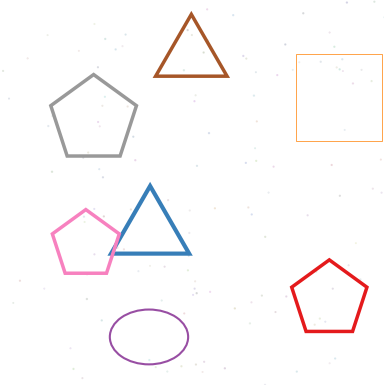[{"shape": "pentagon", "thickness": 2.5, "radius": 0.51, "center": [0.855, 0.222]}, {"shape": "triangle", "thickness": 3, "radius": 0.59, "center": [0.39, 0.4]}, {"shape": "oval", "thickness": 1.5, "radius": 0.51, "center": [0.387, 0.125]}, {"shape": "square", "thickness": 0.5, "radius": 0.56, "center": [0.881, 0.747]}, {"shape": "triangle", "thickness": 2.5, "radius": 0.54, "center": [0.497, 0.856]}, {"shape": "pentagon", "thickness": 2.5, "radius": 0.46, "center": [0.223, 0.364]}, {"shape": "pentagon", "thickness": 2.5, "radius": 0.58, "center": [0.243, 0.689]}]